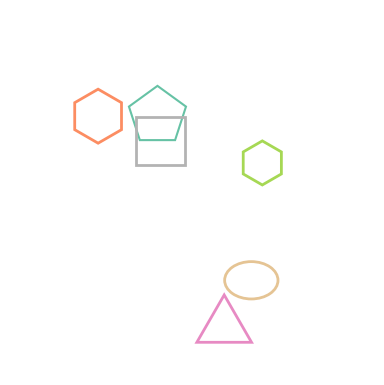[{"shape": "pentagon", "thickness": 1.5, "radius": 0.39, "center": [0.409, 0.699]}, {"shape": "hexagon", "thickness": 2, "radius": 0.35, "center": [0.255, 0.698]}, {"shape": "triangle", "thickness": 2, "radius": 0.41, "center": [0.582, 0.152]}, {"shape": "hexagon", "thickness": 2, "radius": 0.29, "center": [0.681, 0.577]}, {"shape": "oval", "thickness": 2, "radius": 0.35, "center": [0.653, 0.272]}, {"shape": "square", "thickness": 2, "radius": 0.32, "center": [0.417, 0.634]}]